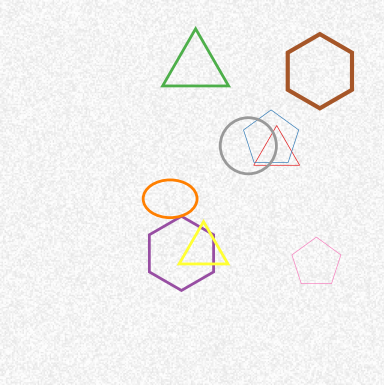[{"shape": "triangle", "thickness": 0.5, "radius": 0.34, "center": [0.719, 0.605]}, {"shape": "pentagon", "thickness": 0.5, "radius": 0.38, "center": [0.704, 0.639]}, {"shape": "triangle", "thickness": 2, "radius": 0.5, "center": [0.508, 0.826]}, {"shape": "hexagon", "thickness": 2, "radius": 0.48, "center": [0.471, 0.342]}, {"shape": "oval", "thickness": 2, "radius": 0.35, "center": [0.442, 0.484]}, {"shape": "triangle", "thickness": 2, "radius": 0.37, "center": [0.529, 0.351]}, {"shape": "hexagon", "thickness": 3, "radius": 0.48, "center": [0.831, 0.815]}, {"shape": "pentagon", "thickness": 0.5, "radius": 0.33, "center": [0.822, 0.317]}, {"shape": "circle", "thickness": 2, "radius": 0.36, "center": [0.645, 0.621]}]